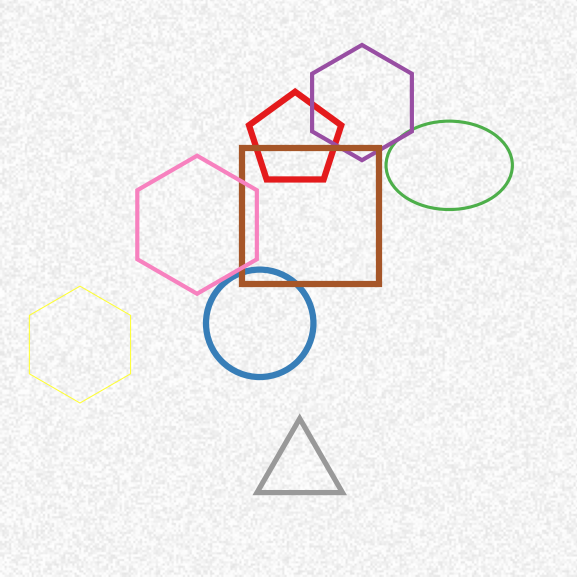[{"shape": "pentagon", "thickness": 3, "radius": 0.42, "center": [0.511, 0.756]}, {"shape": "circle", "thickness": 3, "radius": 0.47, "center": [0.45, 0.439]}, {"shape": "oval", "thickness": 1.5, "radius": 0.55, "center": [0.778, 0.713]}, {"shape": "hexagon", "thickness": 2, "radius": 0.5, "center": [0.627, 0.822]}, {"shape": "hexagon", "thickness": 0.5, "radius": 0.51, "center": [0.138, 0.402]}, {"shape": "square", "thickness": 3, "radius": 0.59, "center": [0.538, 0.625]}, {"shape": "hexagon", "thickness": 2, "radius": 0.6, "center": [0.341, 0.61]}, {"shape": "triangle", "thickness": 2.5, "radius": 0.43, "center": [0.519, 0.189]}]